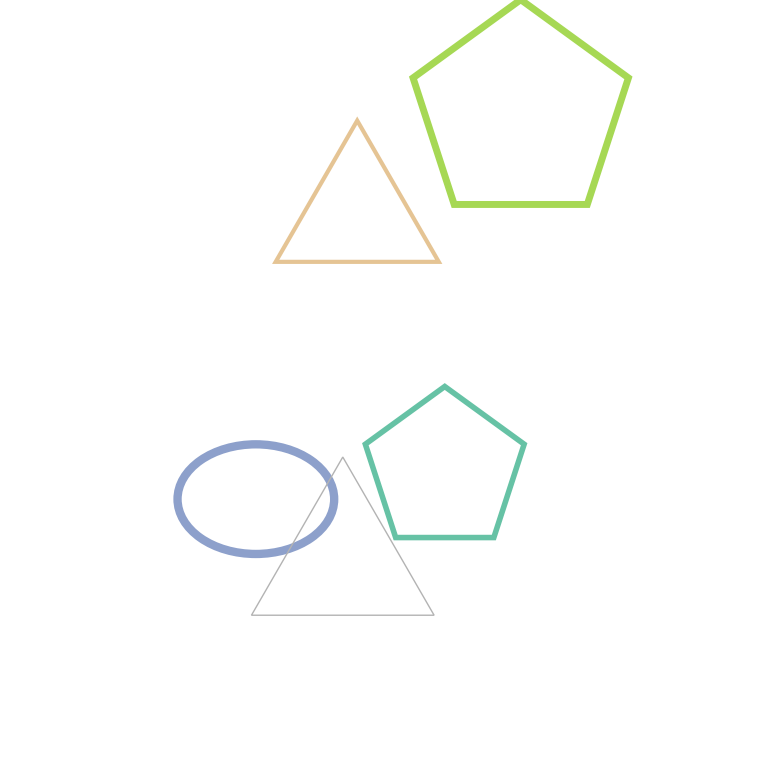[{"shape": "pentagon", "thickness": 2, "radius": 0.54, "center": [0.578, 0.39]}, {"shape": "oval", "thickness": 3, "radius": 0.51, "center": [0.332, 0.352]}, {"shape": "pentagon", "thickness": 2.5, "radius": 0.74, "center": [0.676, 0.853]}, {"shape": "triangle", "thickness": 1.5, "radius": 0.61, "center": [0.464, 0.721]}, {"shape": "triangle", "thickness": 0.5, "radius": 0.68, "center": [0.445, 0.269]}]